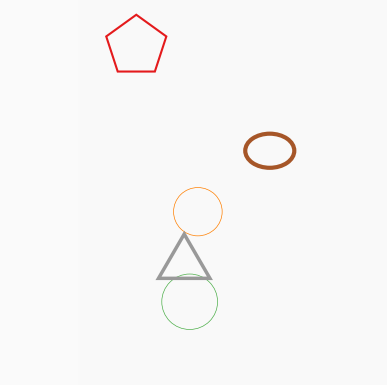[{"shape": "pentagon", "thickness": 1.5, "radius": 0.41, "center": [0.352, 0.88]}, {"shape": "circle", "thickness": 0.5, "radius": 0.36, "center": [0.49, 0.216]}, {"shape": "circle", "thickness": 0.5, "radius": 0.31, "center": [0.511, 0.45]}, {"shape": "oval", "thickness": 3, "radius": 0.32, "center": [0.696, 0.608]}, {"shape": "triangle", "thickness": 2.5, "radius": 0.38, "center": [0.475, 0.315]}]